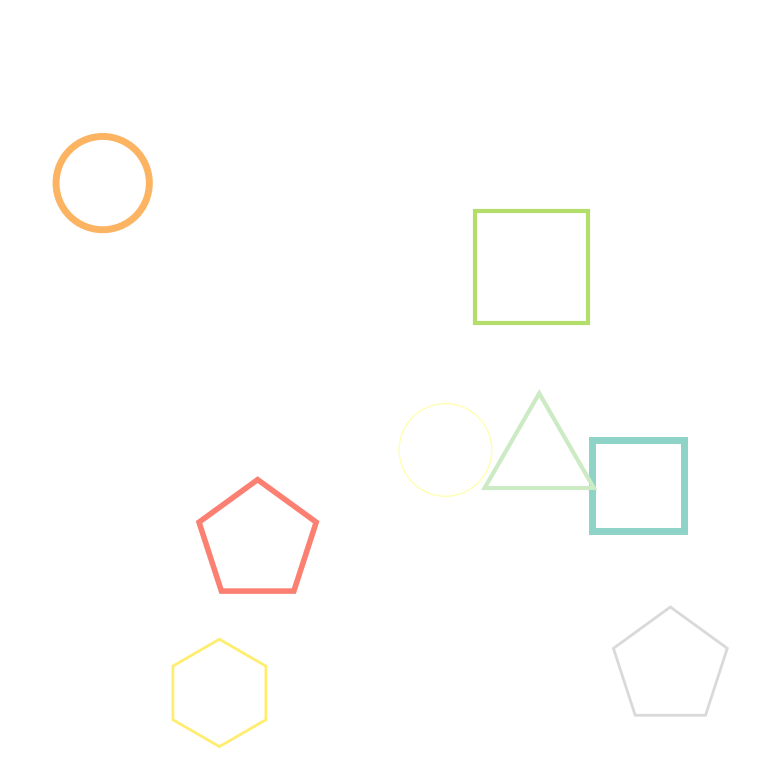[{"shape": "square", "thickness": 2.5, "radius": 0.3, "center": [0.829, 0.369]}, {"shape": "circle", "thickness": 0.5, "radius": 0.3, "center": [0.578, 0.416]}, {"shape": "pentagon", "thickness": 2, "radius": 0.4, "center": [0.335, 0.297]}, {"shape": "circle", "thickness": 2.5, "radius": 0.3, "center": [0.133, 0.762]}, {"shape": "square", "thickness": 1.5, "radius": 0.36, "center": [0.69, 0.653]}, {"shape": "pentagon", "thickness": 1, "radius": 0.39, "center": [0.871, 0.134]}, {"shape": "triangle", "thickness": 1.5, "radius": 0.41, "center": [0.7, 0.407]}, {"shape": "hexagon", "thickness": 1, "radius": 0.35, "center": [0.285, 0.1]}]